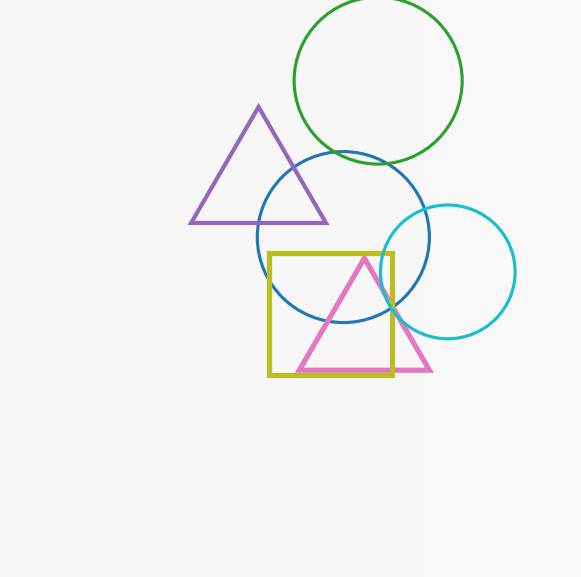[{"shape": "circle", "thickness": 1.5, "radius": 0.74, "center": [0.591, 0.589]}, {"shape": "circle", "thickness": 1.5, "radius": 0.72, "center": [0.651, 0.86]}, {"shape": "triangle", "thickness": 2, "radius": 0.67, "center": [0.445, 0.68]}, {"shape": "triangle", "thickness": 2.5, "radius": 0.65, "center": [0.627, 0.423]}, {"shape": "square", "thickness": 2.5, "radius": 0.53, "center": [0.568, 0.455]}, {"shape": "circle", "thickness": 1.5, "radius": 0.58, "center": [0.77, 0.528]}]